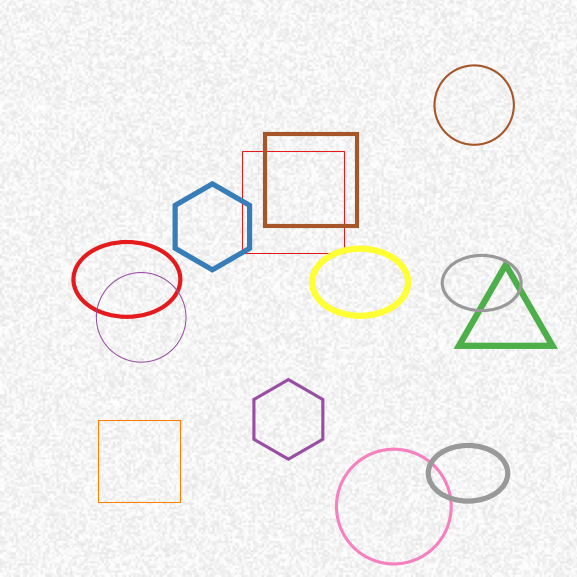[{"shape": "oval", "thickness": 2, "radius": 0.46, "center": [0.22, 0.515]}, {"shape": "square", "thickness": 0.5, "radius": 0.44, "center": [0.507, 0.65]}, {"shape": "hexagon", "thickness": 2.5, "radius": 0.37, "center": [0.368, 0.606]}, {"shape": "triangle", "thickness": 3, "radius": 0.47, "center": [0.876, 0.447]}, {"shape": "circle", "thickness": 0.5, "radius": 0.39, "center": [0.244, 0.45]}, {"shape": "hexagon", "thickness": 1.5, "radius": 0.34, "center": [0.499, 0.273]}, {"shape": "square", "thickness": 0.5, "radius": 0.35, "center": [0.24, 0.201]}, {"shape": "oval", "thickness": 3, "radius": 0.42, "center": [0.624, 0.51]}, {"shape": "circle", "thickness": 1, "radius": 0.34, "center": [0.821, 0.817]}, {"shape": "square", "thickness": 2, "radius": 0.4, "center": [0.539, 0.688]}, {"shape": "circle", "thickness": 1.5, "radius": 0.5, "center": [0.682, 0.122]}, {"shape": "oval", "thickness": 2.5, "radius": 0.34, "center": [0.81, 0.18]}, {"shape": "oval", "thickness": 1.5, "radius": 0.34, "center": [0.834, 0.509]}]